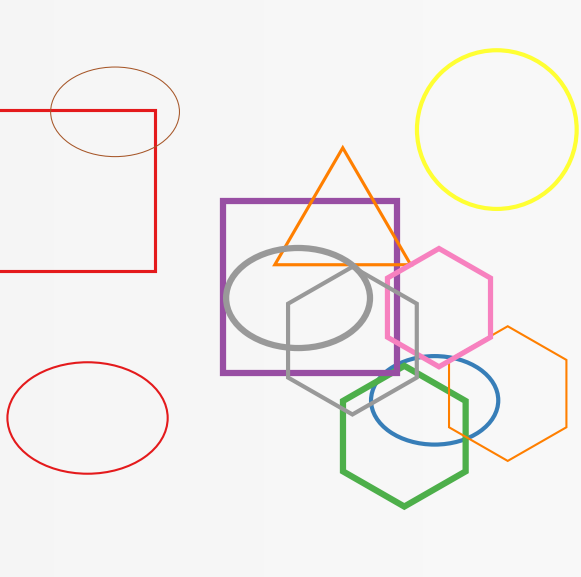[{"shape": "oval", "thickness": 1, "radius": 0.69, "center": [0.151, 0.275]}, {"shape": "square", "thickness": 1.5, "radius": 0.7, "center": [0.127, 0.67]}, {"shape": "oval", "thickness": 2, "radius": 0.55, "center": [0.748, 0.306]}, {"shape": "hexagon", "thickness": 3, "radius": 0.61, "center": [0.696, 0.244]}, {"shape": "square", "thickness": 3, "radius": 0.75, "center": [0.534, 0.502]}, {"shape": "hexagon", "thickness": 1, "radius": 0.58, "center": [0.874, 0.318]}, {"shape": "triangle", "thickness": 1.5, "radius": 0.67, "center": [0.59, 0.608]}, {"shape": "circle", "thickness": 2, "radius": 0.69, "center": [0.855, 0.775]}, {"shape": "oval", "thickness": 0.5, "radius": 0.55, "center": [0.198, 0.805]}, {"shape": "hexagon", "thickness": 2.5, "radius": 0.51, "center": [0.755, 0.466]}, {"shape": "hexagon", "thickness": 2, "radius": 0.64, "center": [0.606, 0.409]}, {"shape": "oval", "thickness": 3, "radius": 0.62, "center": [0.513, 0.483]}]